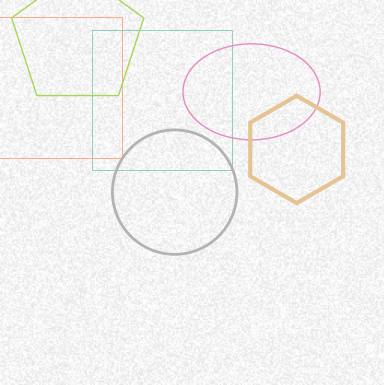[{"shape": "square", "thickness": 0.5, "radius": 0.91, "center": [0.421, 0.741]}, {"shape": "square", "thickness": 0.5, "radius": 0.92, "center": [0.134, 0.774]}, {"shape": "oval", "thickness": 1, "radius": 0.89, "center": [0.653, 0.761]}, {"shape": "pentagon", "thickness": 1, "radius": 0.9, "center": [0.202, 0.898]}, {"shape": "hexagon", "thickness": 3, "radius": 0.7, "center": [0.771, 0.612]}, {"shape": "circle", "thickness": 2, "radius": 0.81, "center": [0.454, 0.501]}]